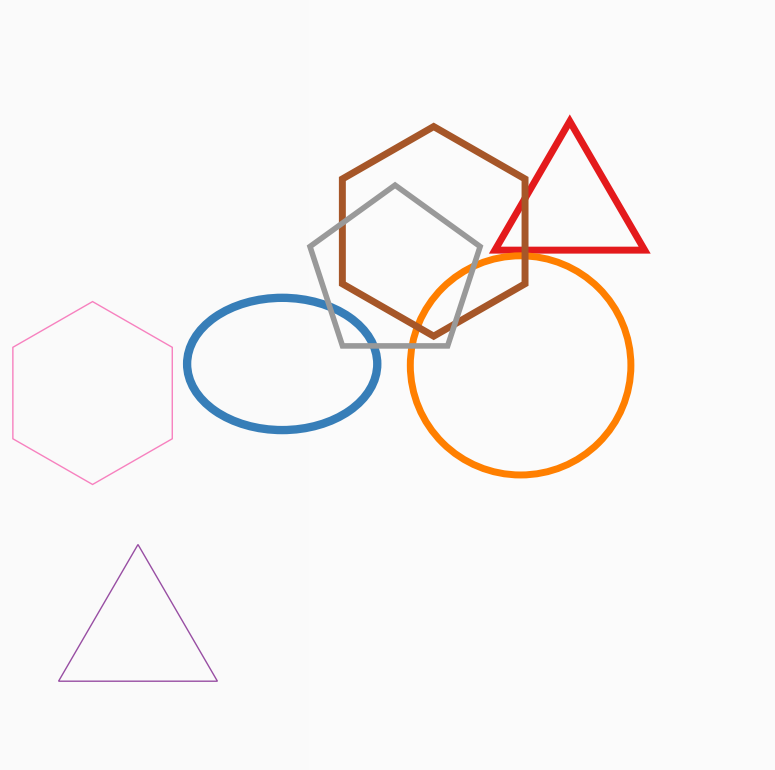[{"shape": "triangle", "thickness": 2.5, "radius": 0.56, "center": [0.735, 0.731]}, {"shape": "oval", "thickness": 3, "radius": 0.61, "center": [0.364, 0.527]}, {"shape": "triangle", "thickness": 0.5, "radius": 0.59, "center": [0.178, 0.174]}, {"shape": "circle", "thickness": 2.5, "radius": 0.71, "center": [0.672, 0.525]}, {"shape": "hexagon", "thickness": 2.5, "radius": 0.68, "center": [0.56, 0.7]}, {"shape": "hexagon", "thickness": 0.5, "radius": 0.59, "center": [0.119, 0.49]}, {"shape": "pentagon", "thickness": 2, "radius": 0.58, "center": [0.51, 0.644]}]